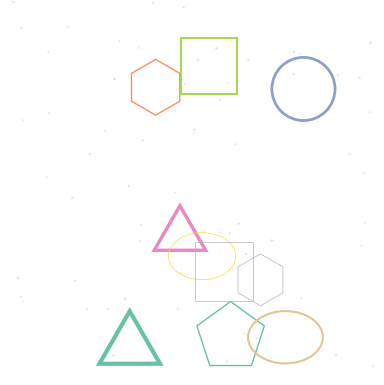[{"shape": "pentagon", "thickness": 1, "radius": 0.46, "center": [0.599, 0.125]}, {"shape": "triangle", "thickness": 3, "radius": 0.45, "center": [0.337, 0.101]}, {"shape": "hexagon", "thickness": 1, "radius": 0.36, "center": [0.404, 0.773]}, {"shape": "circle", "thickness": 2, "radius": 0.41, "center": [0.788, 0.769]}, {"shape": "triangle", "thickness": 2.5, "radius": 0.39, "center": [0.467, 0.388]}, {"shape": "square", "thickness": 1.5, "radius": 0.37, "center": [0.542, 0.829]}, {"shape": "oval", "thickness": 0.5, "radius": 0.44, "center": [0.525, 0.335]}, {"shape": "oval", "thickness": 1.5, "radius": 0.49, "center": [0.742, 0.124]}, {"shape": "square", "thickness": 0.5, "radius": 0.38, "center": [0.582, 0.294]}, {"shape": "hexagon", "thickness": 0.5, "radius": 0.34, "center": [0.677, 0.273]}]